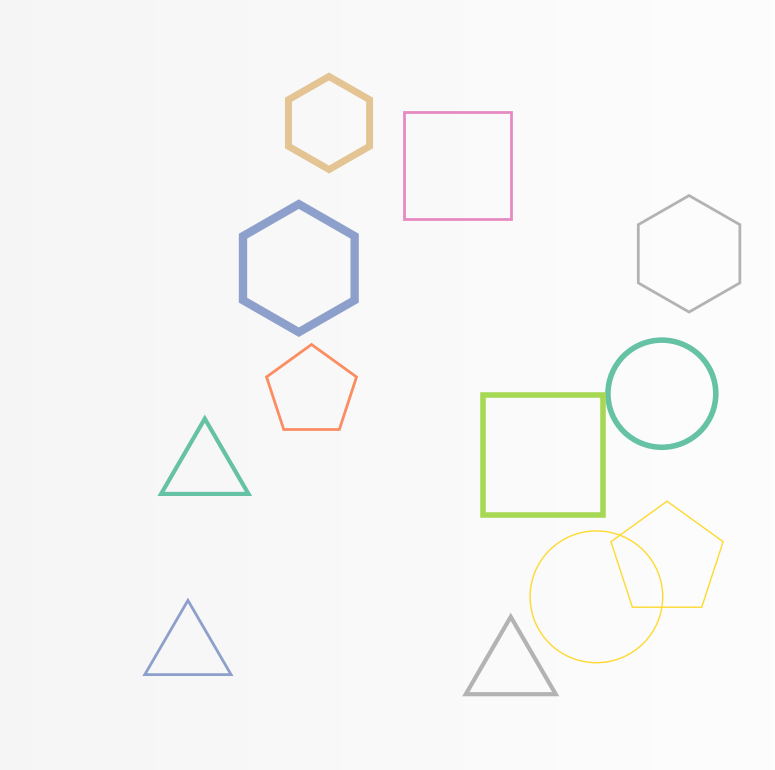[{"shape": "triangle", "thickness": 1.5, "radius": 0.33, "center": [0.264, 0.391]}, {"shape": "circle", "thickness": 2, "radius": 0.35, "center": [0.854, 0.489]}, {"shape": "pentagon", "thickness": 1, "radius": 0.31, "center": [0.402, 0.492]}, {"shape": "hexagon", "thickness": 3, "radius": 0.42, "center": [0.386, 0.652]}, {"shape": "triangle", "thickness": 1, "radius": 0.32, "center": [0.242, 0.156]}, {"shape": "square", "thickness": 1, "radius": 0.35, "center": [0.59, 0.785]}, {"shape": "square", "thickness": 2, "radius": 0.39, "center": [0.701, 0.409]}, {"shape": "circle", "thickness": 0.5, "radius": 0.43, "center": [0.77, 0.225]}, {"shape": "pentagon", "thickness": 0.5, "radius": 0.38, "center": [0.861, 0.273]}, {"shape": "hexagon", "thickness": 2.5, "radius": 0.3, "center": [0.425, 0.84]}, {"shape": "hexagon", "thickness": 1, "radius": 0.38, "center": [0.889, 0.67]}, {"shape": "triangle", "thickness": 1.5, "radius": 0.33, "center": [0.659, 0.132]}]